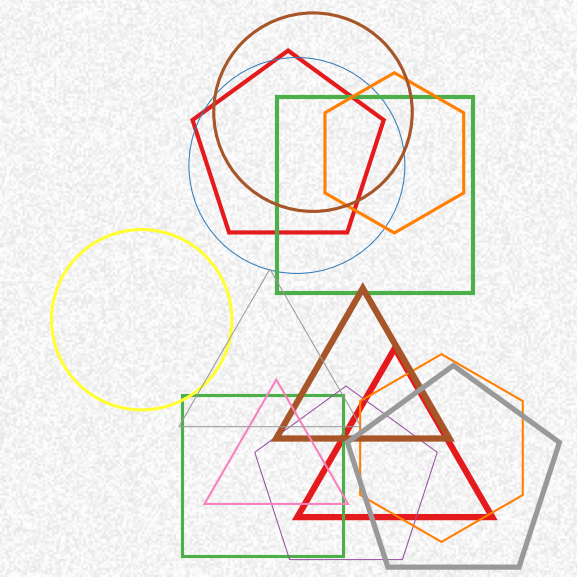[{"shape": "pentagon", "thickness": 2, "radius": 0.87, "center": [0.499, 0.737]}, {"shape": "triangle", "thickness": 3, "radius": 0.97, "center": [0.684, 0.201]}, {"shape": "circle", "thickness": 0.5, "radius": 0.93, "center": [0.514, 0.713]}, {"shape": "square", "thickness": 2, "radius": 0.85, "center": [0.649, 0.662]}, {"shape": "square", "thickness": 1.5, "radius": 0.7, "center": [0.455, 0.176]}, {"shape": "pentagon", "thickness": 0.5, "radius": 0.83, "center": [0.599, 0.165]}, {"shape": "hexagon", "thickness": 1, "radius": 0.81, "center": [0.764, 0.223]}, {"shape": "hexagon", "thickness": 1.5, "radius": 0.69, "center": [0.683, 0.734]}, {"shape": "circle", "thickness": 1.5, "radius": 0.78, "center": [0.245, 0.446]}, {"shape": "circle", "thickness": 1.5, "radius": 0.86, "center": [0.542, 0.805]}, {"shape": "triangle", "thickness": 3, "radius": 0.87, "center": [0.628, 0.326]}, {"shape": "triangle", "thickness": 1, "radius": 0.72, "center": [0.478, 0.198]}, {"shape": "pentagon", "thickness": 2.5, "radius": 0.97, "center": [0.785, 0.173]}, {"shape": "triangle", "thickness": 0.5, "radius": 0.91, "center": [0.467, 0.351]}]